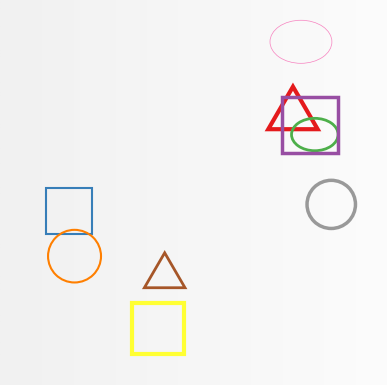[{"shape": "triangle", "thickness": 3, "radius": 0.37, "center": [0.756, 0.701]}, {"shape": "square", "thickness": 1.5, "radius": 0.3, "center": [0.178, 0.452]}, {"shape": "oval", "thickness": 2, "radius": 0.3, "center": [0.812, 0.651]}, {"shape": "square", "thickness": 2.5, "radius": 0.36, "center": [0.8, 0.676]}, {"shape": "circle", "thickness": 1.5, "radius": 0.34, "center": [0.192, 0.335]}, {"shape": "square", "thickness": 3, "radius": 0.33, "center": [0.408, 0.146]}, {"shape": "triangle", "thickness": 2, "radius": 0.3, "center": [0.425, 0.283]}, {"shape": "oval", "thickness": 0.5, "radius": 0.4, "center": [0.777, 0.891]}, {"shape": "circle", "thickness": 2.5, "radius": 0.31, "center": [0.855, 0.469]}]